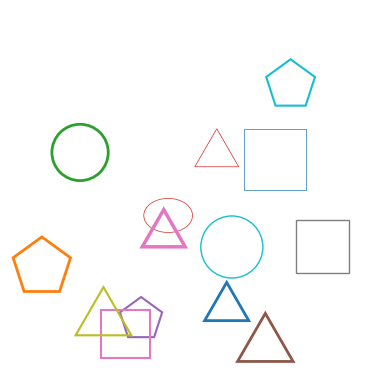[{"shape": "square", "thickness": 0.5, "radius": 0.4, "center": [0.714, 0.586]}, {"shape": "triangle", "thickness": 2, "radius": 0.33, "center": [0.589, 0.2]}, {"shape": "pentagon", "thickness": 2, "radius": 0.39, "center": [0.109, 0.306]}, {"shape": "circle", "thickness": 2, "radius": 0.37, "center": [0.208, 0.604]}, {"shape": "oval", "thickness": 0.5, "radius": 0.32, "center": [0.437, 0.44]}, {"shape": "triangle", "thickness": 0.5, "radius": 0.33, "center": [0.563, 0.6]}, {"shape": "pentagon", "thickness": 1.5, "radius": 0.29, "center": [0.366, 0.171]}, {"shape": "triangle", "thickness": 2, "radius": 0.42, "center": [0.689, 0.103]}, {"shape": "triangle", "thickness": 2.5, "radius": 0.32, "center": [0.425, 0.391]}, {"shape": "square", "thickness": 1.5, "radius": 0.31, "center": [0.326, 0.133]}, {"shape": "square", "thickness": 1, "radius": 0.34, "center": [0.837, 0.36]}, {"shape": "triangle", "thickness": 1.5, "radius": 0.42, "center": [0.269, 0.171]}, {"shape": "pentagon", "thickness": 1.5, "radius": 0.33, "center": [0.755, 0.779]}, {"shape": "circle", "thickness": 1, "radius": 0.4, "center": [0.602, 0.358]}]